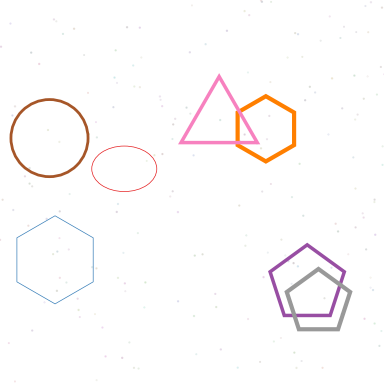[{"shape": "oval", "thickness": 0.5, "radius": 0.42, "center": [0.323, 0.562]}, {"shape": "hexagon", "thickness": 0.5, "radius": 0.57, "center": [0.143, 0.325]}, {"shape": "pentagon", "thickness": 2.5, "radius": 0.51, "center": [0.798, 0.263]}, {"shape": "hexagon", "thickness": 3, "radius": 0.42, "center": [0.691, 0.665]}, {"shape": "circle", "thickness": 2, "radius": 0.5, "center": [0.129, 0.641]}, {"shape": "triangle", "thickness": 2.5, "radius": 0.57, "center": [0.569, 0.687]}, {"shape": "pentagon", "thickness": 3, "radius": 0.43, "center": [0.827, 0.215]}]